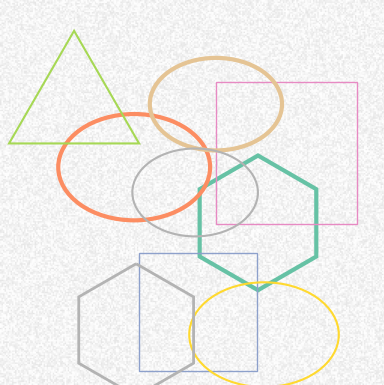[{"shape": "hexagon", "thickness": 3, "radius": 0.87, "center": [0.67, 0.421]}, {"shape": "oval", "thickness": 3, "radius": 0.99, "center": [0.349, 0.566]}, {"shape": "square", "thickness": 1, "radius": 0.77, "center": [0.514, 0.189]}, {"shape": "square", "thickness": 1, "radius": 0.92, "center": [0.745, 0.602]}, {"shape": "triangle", "thickness": 1.5, "radius": 0.97, "center": [0.192, 0.725]}, {"shape": "oval", "thickness": 1.5, "radius": 0.97, "center": [0.686, 0.131]}, {"shape": "oval", "thickness": 3, "radius": 0.86, "center": [0.561, 0.729]}, {"shape": "hexagon", "thickness": 2, "radius": 0.86, "center": [0.354, 0.143]}, {"shape": "oval", "thickness": 1.5, "radius": 0.82, "center": [0.507, 0.5]}]